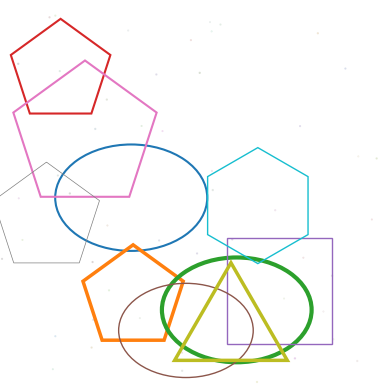[{"shape": "oval", "thickness": 1.5, "radius": 0.99, "center": [0.341, 0.487]}, {"shape": "pentagon", "thickness": 2.5, "radius": 0.68, "center": [0.346, 0.227]}, {"shape": "oval", "thickness": 3, "radius": 0.97, "center": [0.615, 0.195]}, {"shape": "pentagon", "thickness": 1.5, "radius": 0.68, "center": [0.157, 0.815]}, {"shape": "square", "thickness": 1, "radius": 0.68, "center": [0.725, 0.245]}, {"shape": "oval", "thickness": 1, "radius": 0.87, "center": [0.483, 0.142]}, {"shape": "pentagon", "thickness": 1.5, "radius": 0.98, "center": [0.221, 0.647]}, {"shape": "pentagon", "thickness": 0.5, "radius": 0.72, "center": [0.121, 0.434]}, {"shape": "triangle", "thickness": 2.5, "radius": 0.84, "center": [0.6, 0.148]}, {"shape": "hexagon", "thickness": 1, "radius": 0.75, "center": [0.67, 0.466]}]